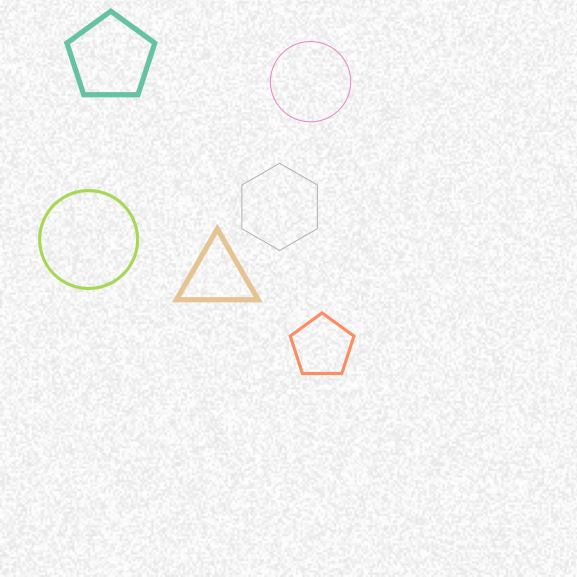[{"shape": "pentagon", "thickness": 2.5, "radius": 0.4, "center": [0.192, 0.9]}, {"shape": "pentagon", "thickness": 1.5, "radius": 0.29, "center": [0.558, 0.399]}, {"shape": "circle", "thickness": 0.5, "radius": 0.35, "center": [0.538, 0.858]}, {"shape": "circle", "thickness": 1.5, "radius": 0.42, "center": [0.153, 0.584]}, {"shape": "triangle", "thickness": 2.5, "radius": 0.41, "center": [0.376, 0.521]}, {"shape": "hexagon", "thickness": 0.5, "radius": 0.38, "center": [0.484, 0.641]}]